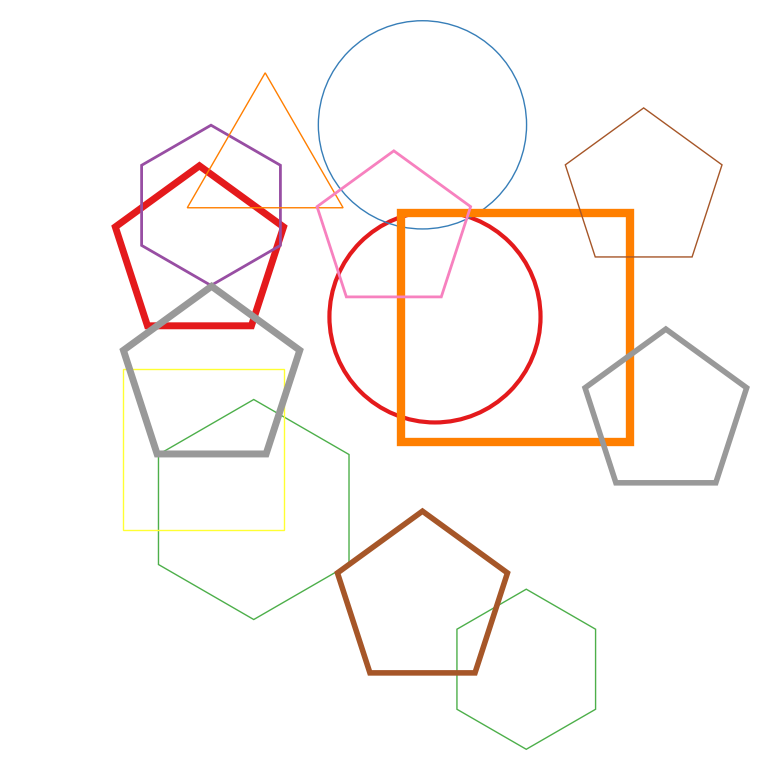[{"shape": "pentagon", "thickness": 2.5, "radius": 0.57, "center": [0.259, 0.67]}, {"shape": "circle", "thickness": 1.5, "radius": 0.69, "center": [0.565, 0.588]}, {"shape": "circle", "thickness": 0.5, "radius": 0.68, "center": [0.549, 0.838]}, {"shape": "hexagon", "thickness": 0.5, "radius": 0.52, "center": [0.683, 0.131]}, {"shape": "hexagon", "thickness": 0.5, "radius": 0.71, "center": [0.33, 0.338]}, {"shape": "hexagon", "thickness": 1, "radius": 0.52, "center": [0.274, 0.733]}, {"shape": "square", "thickness": 3, "radius": 0.74, "center": [0.669, 0.574]}, {"shape": "triangle", "thickness": 0.5, "radius": 0.58, "center": [0.344, 0.789]}, {"shape": "square", "thickness": 0.5, "radius": 0.52, "center": [0.265, 0.416]}, {"shape": "pentagon", "thickness": 0.5, "radius": 0.53, "center": [0.836, 0.753]}, {"shape": "pentagon", "thickness": 2, "radius": 0.58, "center": [0.549, 0.22]}, {"shape": "pentagon", "thickness": 1, "radius": 0.52, "center": [0.511, 0.699]}, {"shape": "pentagon", "thickness": 2.5, "radius": 0.6, "center": [0.275, 0.508]}, {"shape": "pentagon", "thickness": 2, "radius": 0.55, "center": [0.865, 0.462]}]